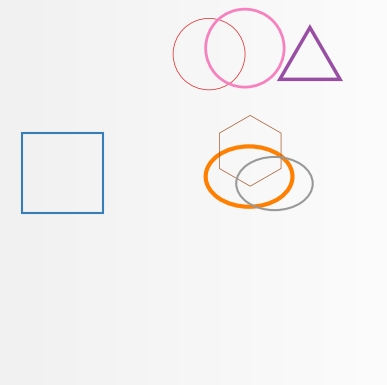[{"shape": "circle", "thickness": 0.5, "radius": 0.46, "center": [0.54, 0.859]}, {"shape": "square", "thickness": 1.5, "radius": 0.52, "center": [0.162, 0.551]}, {"shape": "triangle", "thickness": 2.5, "radius": 0.45, "center": [0.8, 0.839]}, {"shape": "oval", "thickness": 3, "radius": 0.56, "center": [0.643, 0.541]}, {"shape": "hexagon", "thickness": 0.5, "radius": 0.46, "center": [0.646, 0.608]}, {"shape": "circle", "thickness": 2, "radius": 0.51, "center": [0.632, 0.875]}, {"shape": "oval", "thickness": 1.5, "radius": 0.49, "center": [0.708, 0.523]}]